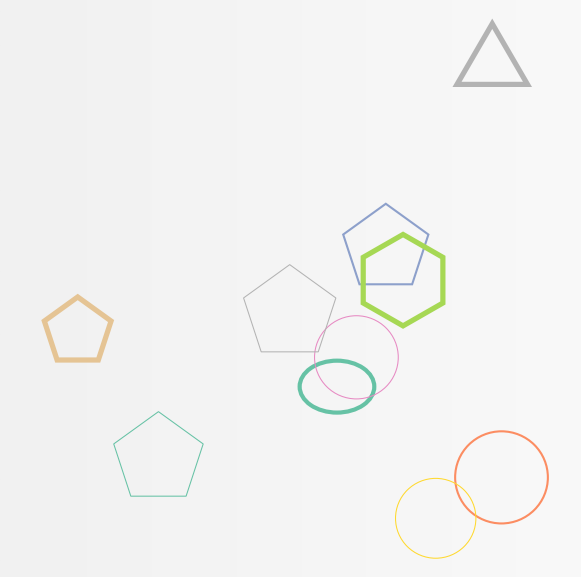[{"shape": "pentagon", "thickness": 0.5, "radius": 0.4, "center": [0.273, 0.205]}, {"shape": "oval", "thickness": 2, "radius": 0.32, "center": [0.58, 0.33]}, {"shape": "circle", "thickness": 1, "radius": 0.4, "center": [0.863, 0.172]}, {"shape": "pentagon", "thickness": 1, "radius": 0.39, "center": [0.664, 0.569]}, {"shape": "circle", "thickness": 0.5, "radius": 0.36, "center": [0.613, 0.38]}, {"shape": "hexagon", "thickness": 2.5, "radius": 0.4, "center": [0.693, 0.514]}, {"shape": "circle", "thickness": 0.5, "radius": 0.35, "center": [0.75, 0.102]}, {"shape": "pentagon", "thickness": 2.5, "radius": 0.3, "center": [0.134, 0.425]}, {"shape": "pentagon", "thickness": 0.5, "radius": 0.42, "center": [0.498, 0.457]}, {"shape": "triangle", "thickness": 2.5, "radius": 0.35, "center": [0.847, 0.888]}]